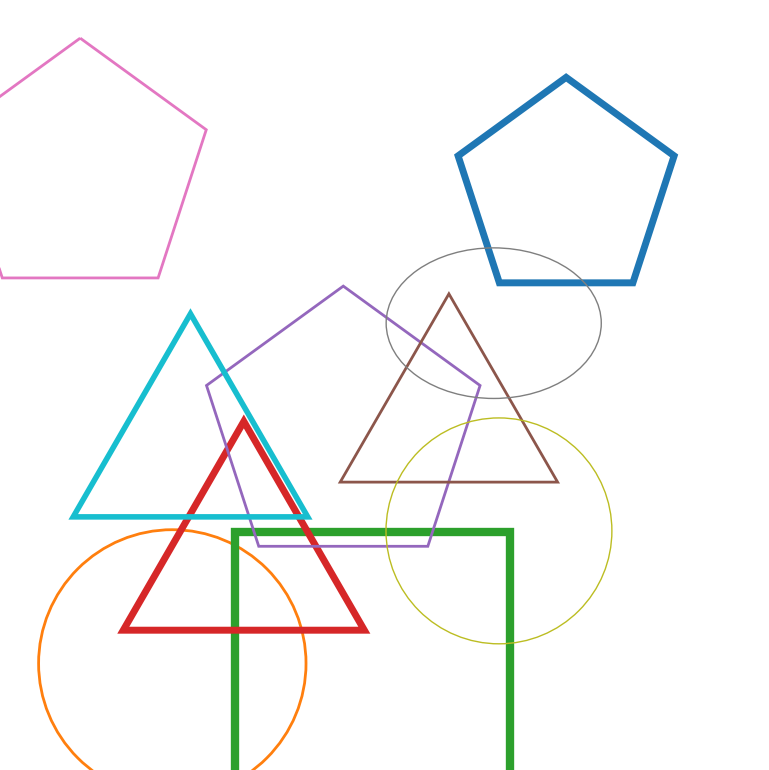[{"shape": "pentagon", "thickness": 2.5, "radius": 0.74, "center": [0.735, 0.752]}, {"shape": "circle", "thickness": 1, "radius": 0.87, "center": [0.224, 0.138]}, {"shape": "square", "thickness": 3, "radius": 0.89, "center": [0.484, 0.131]}, {"shape": "triangle", "thickness": 2.5, "radius": 0.9, "center": [0.317, 0.272]}, {"shape": "pentagon", "thickness": 1, "radius": 0.93, "center": [0.446, 0.442]}, {"shape": "triangle", "thickness": 1, "radius": 0.82, "center": [0.583, 0.455]}, {"shape": "pentagon", "thickness": 1, "radius": 0.86, "center": [0.104, 0.778]}, {"shape": "oval", "thickness": 0.5, "radius": 0.7, "center": [0.641, 0.58]}, {"shape": "circle", "thickness": 0.5, "radius": 0.73, "center": [0.648, 0.311]}, {"shape": "triangle", "thickness": 2, "radius": 0.88, "center": [0.247, 0.417]}]